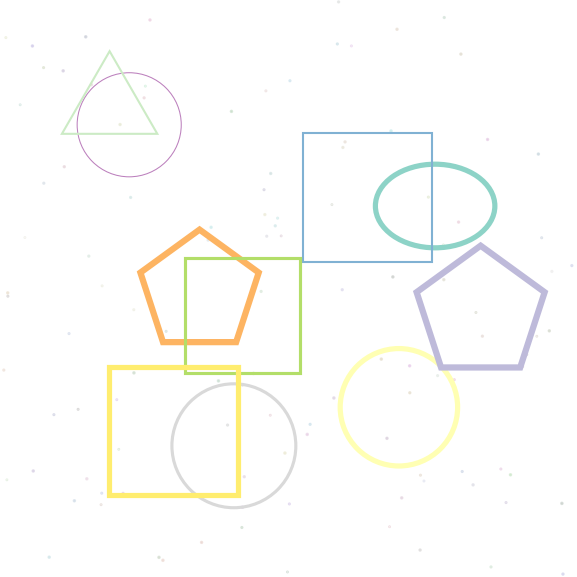[{"shape": "oval", "thickness": 2.5, "radius": 0.52, "center": [0.753, 0.642]}, {"shape": "circle", "thickness": 2.5, "radius": 0.51, "center": [0.691, 0.294]}, {"shape": "pentagon", "thickness": 3, "radius": 0.58, "center": [0.832, 0.457]}, {"shape": "square", "thickness": 1, "radius": 0.56, "center": [0.636, 0.657]}, {"shape": "pentagon", "thickness": 3, "radius": 0.54, "center": [0.346, 0.494]}, {"shape": "square", "thickness": 1.5, "radius": 0.5, "center": [0.42, 0.453]}, {"shape": "circle", "thickness": 1.5, "radius": 0.54, "center": [0.405, 0.227]}, {"shape": "circle", "thickness": 0.5, "radius": 0.45, "center": [0.224, 0.783]}, {"shape": "triangle", "thickness": 1, "radius": 0.48, "center": [0.19, 0.815]}, {"shape": "square", "thickness": 2.5, "radius": 0.56, "center": [0.3, 0.253]}]